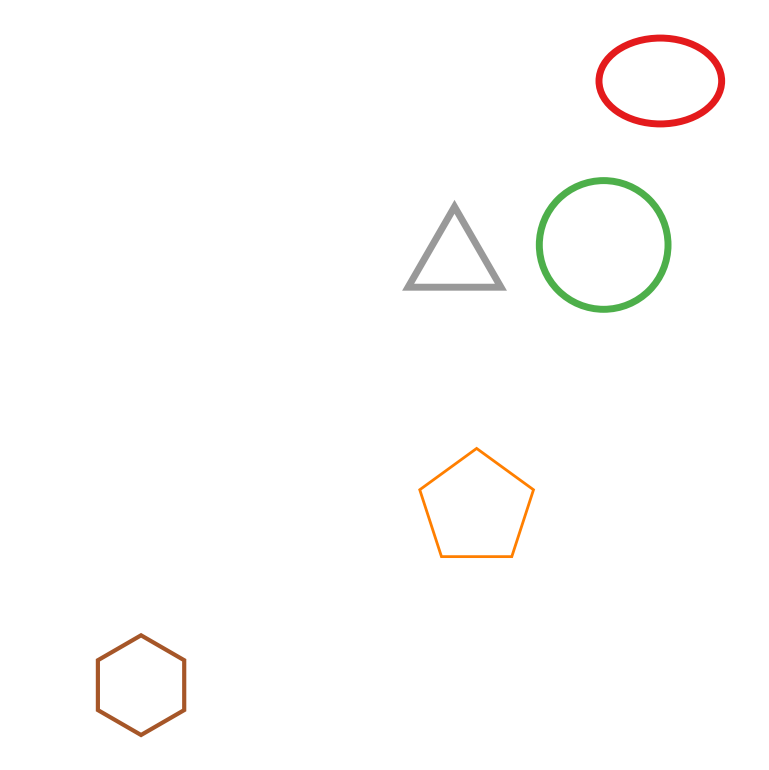[{"shape": "oval", "thickness": 2.5, "radius": 0.4, "center": [0.858, 0.895]}, {"shape": "circle", "thickness": 2.5, "radius": 0.42, "center": [0.784, 0.682]}, {"shape": "pentagon", "thickness": 1, "radius": 0.39, "center": [0.619, 0.34]}, {"shape": "hexagon", "thickness": 1.5, "radius": 0.32, "center": [0.183, 0.11]}, {"shape": "triangle", "thickness": 2.5, "radius": 0.35, "center": [0.59, 0.662]}]